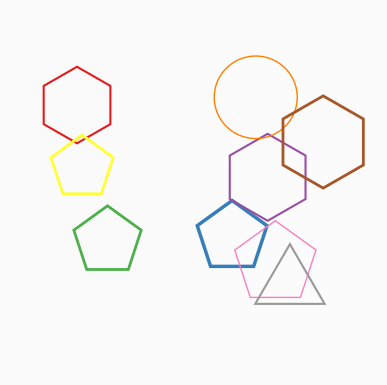[{"shape": "hexagon", "thickness": 1.5, "radius": 0.5, "center": [0.199, 0.727]}, {"shape": "pentagon", "thickness": 2.5, "radius": 0.47, "center": [0.599, 0.385]}, {"shape": "pentagon", "thickness": 2, "radius": 0.46, "center": [0.277, 0.374]}, {"shape": "hexagon", "thickness": 1.5, "radius": 0.56, "center": [0.691, 0.539]}, {"shape": "circle", "thickness": 1, "radius": 0.54, "center": [0.66, 0.747]}, {"shape": "pentagon", "thickness": 2, "radius": 0.42, "center": [0.212, 0.565]}, {"shape": "hexagon", "thickness": 2, "radius": 0.6, "center": [0.834, 0.631]}, {"shape": "pentagon", "thickness": 1, "radius": 0.55, "center": [0.711, 0.317]}, {"shape": "triangle", "thickness": 1.5, "radius": 0.52, "center": [0.748, 0.262]}]